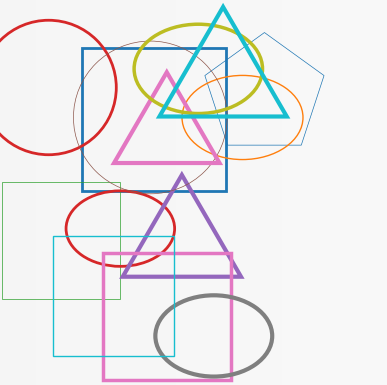[{"shape": "square", "thickness": 2, "radius": 0.93, "center": [0.396, 0.689]}, {"shape": "pentagon", "thickness": 0.5, "radius": 0.81, "center": [0.682, 0.754]}, {"shape": "oval", "thickness": 1, "radius": 0.78, "center": [0.626, 0.695]}, {"shape": "square", "thickness": 0.5, "radius": 0.76, "center": [0.158, 0.375]}, {"shape": "circle", "thickness": 2, "radius": 0.87, "center": [0.125, 0.773]}, {"shape": "oval", "thickness": 2, "radius": 0.7, "center": [0.311, 0.406]}, {"shape": "triangle", "thickness": 3, "radius": 0.88, "center": [0.469, 0.369]}, {"shape": "circle", "thickness": 0.5, "radius": 0.99, "center": [0.388, 0.695]}, {"shape": "square", "thickness": 2.5, "radius": 0.82, "center": [0.43, 0.179]}, {"shape": "triangle", "thickness": 3, "radius": 0.79, "center": [0.43, 0.655]}, {"shape": "oval", "thickness": 3, "radius": 0.75, "center": [0.552, 0.127]}, {"shape": "oval", "thickness": 2.5, "radius": 0.83, "center": [0.512, 0.821]}, {"shape": "square", "thickness": 1, "radius": 0.78, "center": [0.293, 0.232]}, {"shape": "triangle", "thickness": 3, "radius": 0.95, "center": [0.576, 0.792]}]